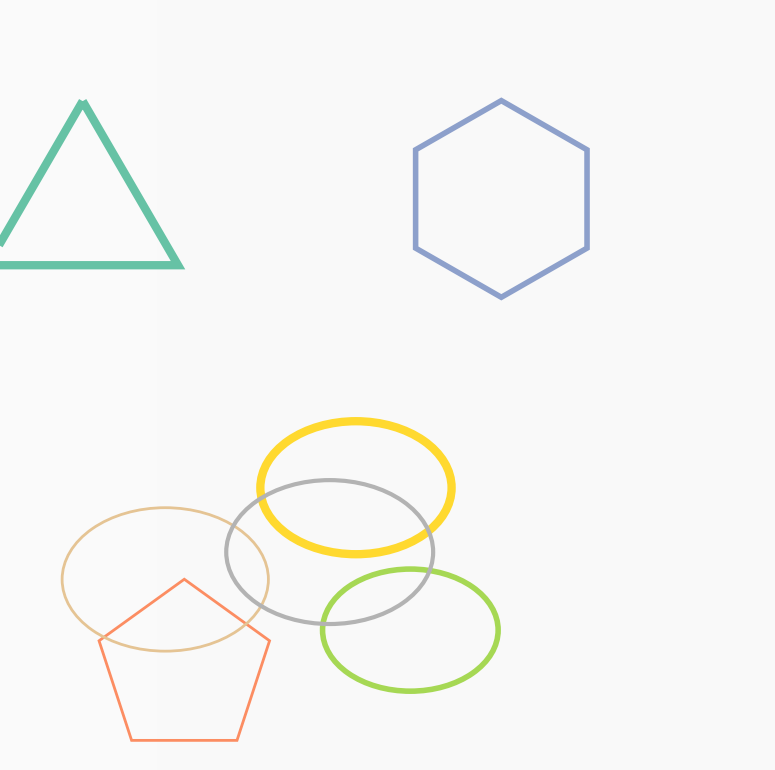[{"shape": "triangle", "thickness": 3, "radius": 0.71, "center": [0.107, 0.727]}, {"shape": "pentagon", "thickness": 1, "radius": 0.58, "center": [0.238, 0.132]}, {"shape": "hexagon", "thickness": 2, "radius": 0.64, "center": [0.647, 0.742]}, {"shape": "oval", "thickness": 2, "radius": 0.57, "center": [0.529, 0.182]}, {"shape": "oval", "thickness": 3, "radius": 0.62, "center": [0.459, 0.367]}, {"shape": "oval", "thickness": 1, "radius": 0.67, "center": [0.213, 0.247]}, {"shape": "oval", "thickness": 1.5, "radius": 0.67, "center": [0.425, 0.283]}]